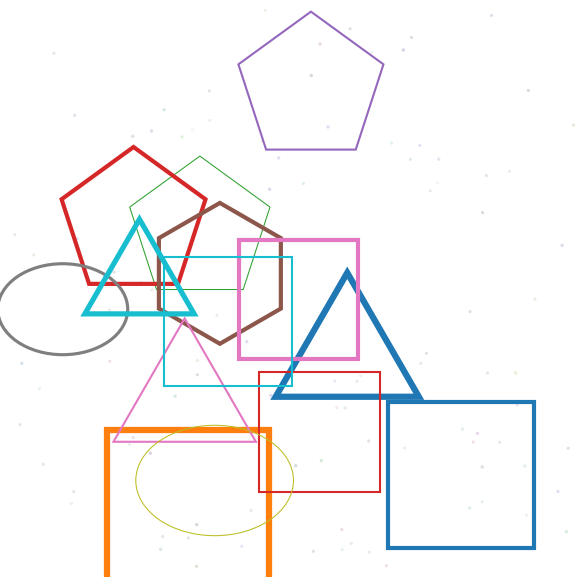[{"shape": "square", "thickness": 2, "radius": 0.63, "center": [0.798, 0.177]}, {"shape": "triangle", "thickness": 3, "radius": 0.72, "center": [0.601, 0.384]}, {"shape": "square", "thickness": 3, "radius": 0.7, "center": [0.326, 0.115]}, {"shape": "pentagon", "thickness": 0.5, "radius": 0.64, "center": [0.346, 0.601]}, {"shape": "pentagon", "thickness": 2, "radius": 0.66, "center": [0.231, 0.614]}, {"shape": "square", "thickness": 1, "radius": 0.52, "center": [0.553, 0.251]}, {"shape": "pentagon", "thickness": 1, "radius": 0.66, "center": [0.538, 0.847]}, {"shape": "hexagon", "thickness": 2, "radius": 0.61, "center": [0.381, 0.526]}, {"shape": "square", "thickness": 2, "radius": 0.51, "center": [0.517, 0.48]}, {"shape": "triangle", "thickness": 1, "radius": 0.71, "center": [0.32, 0.305]}, {"shape": "oval", "thickness": 1.5, "radius": 0.56, "center": [0.109, 0.464]}, {"shape": "oval", "thickness": 0.5, "radius": 0.68, "center": [0.372, 0.167]}, {"shape": "square", "thickness": 1, "radius": 0.55, "center": [0.394, 0.442]}, {"shape": "triangle", "thickness": 2.5, "radius": 0.55, "center": [0.242, 0.51]}]